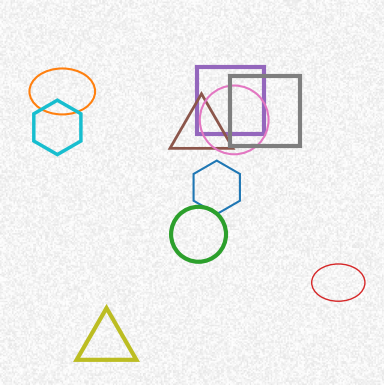[{"shape": "hexagon", "thickness": 1.5, "radius": 0.35, "center": [0.563, 0.513]}, {"shape": "oval", "thickness": 1.5, "radius": 0.43, "center": [0.162, 0.762]}, {"shape": "circle", "thickness": 3, "radius": 0.36, "center": [0.516, 0.391]}, {"shape": "oval", "thickness": 1, "radius": 0.35, "center": [0.879, 0.266]}, {"shape": "square", "thickness": 3, "radius": 0.44, "center": [0.599, 0.738]}, {"shape": "triangle", "thickness": 2, "radius": 0.47, "center": [0.523, 0.662]}, {"shape": "circle", "thickness": 1.5, "radius": 0.45, "center": [0.608, 0.689]}, {"shape": "square", "thickness": 3, "radius": 0.45, "center": [0.688, 0.712]}, {"shape": "triangle", "thickness": 3, "radius": 0.45, "center": [0.277, 0.11]}, {"shape": "hexagon", "thickness": 2.5, "radius": 0.35, "center": [0.149, 0.669]}]